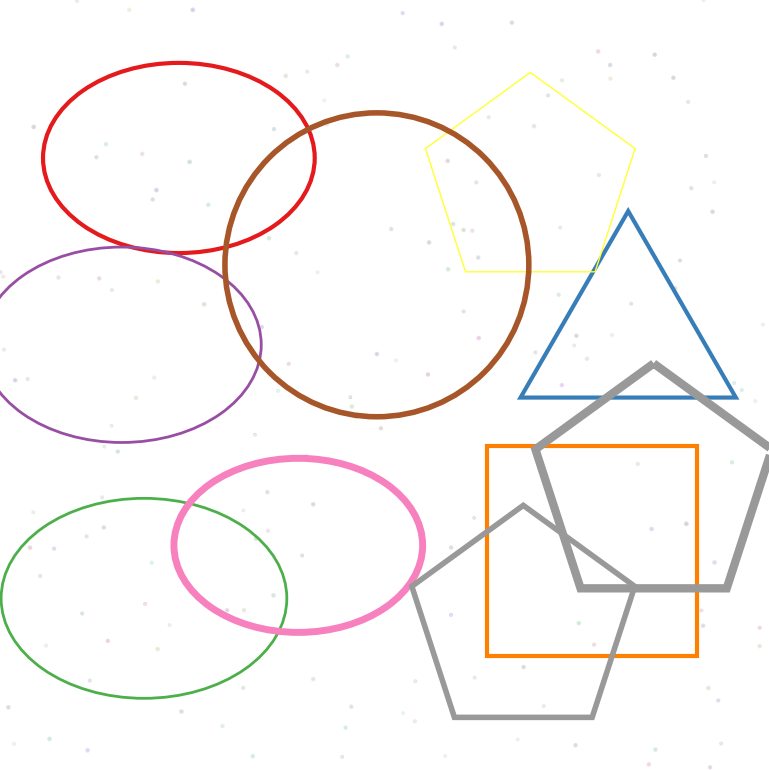[{"shape": "oval", "thickness": 1.5, "radius": 0.88, "center": [0.232, 0.795]}, {"shape": "triangle", "thickness": 1.5, "radius": 0.81, "center": [0.816, 0.564]}, {"shape": "oval", "thickness": 1, "radius": 0.93, "center": [0.187, 0.223]}, {"shape": "oval", "thickness": 1, "radius": 0.91, "center": [0.158, 0.552]}, {"shape": "square", "thickness": 1.5, "radius": 0.68, "center": [0.769, 0.284]}, {"shape": "pentagon", "thickness": 0.5, "radius": 0.72, "center": [0.689, 0.763]}, {"shape": "circle", "thickness": 2, "radius": 0.99, "center": [0.489, 0.656]}, {"shape": "oval", "thickness": 2.5, "radius": 0.81, "center": [0.387, 0.292]}, {"shape": "pentagon", "thickness": 3, "radius": 0.81, "center": [0.849, 0.367]}, {"shape": "pentagon", "thickness": 2, "radius": 0.76, "center": [0.68, 0.191]}]